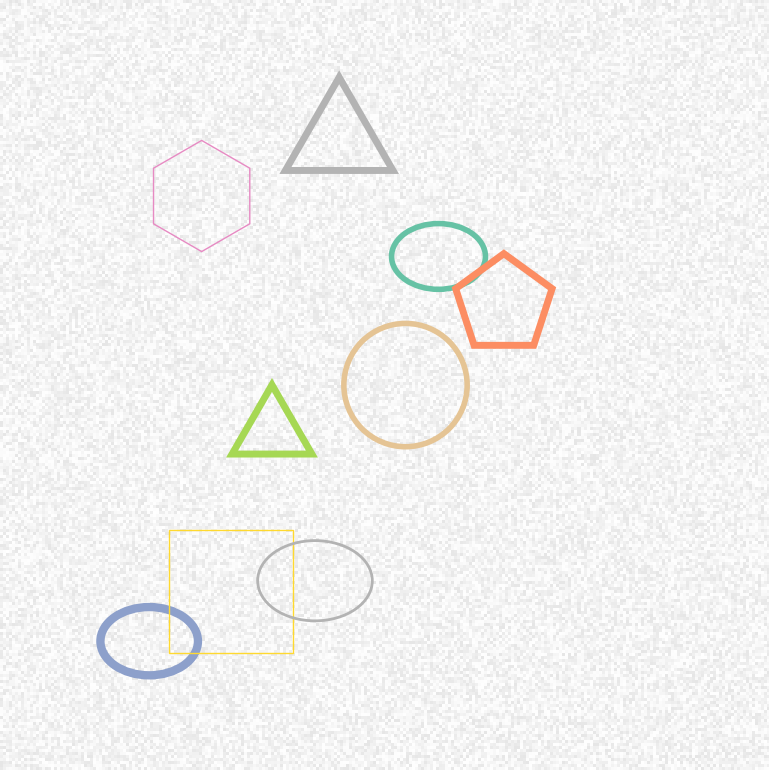[{"shape": "oval", "thickness": 2, "radius": 0.3, "center": [0.569, 0.667]}, {"shape": "pentagon", "thickness": 2.5, "radius": 0.33, "center": [0.654, 0.605]}, {"shape": "oval", "thickness": 3, "radius": 0.32, "center": [0.194, 0.167]}, {"shape": "hexagon", "thickness": 0.5, "radius": 0.36, "center": [0.262, 0.745]}, {"shape": "triangle", "thickness": 2.5, "radius": 0.3, "center": [0.353, 0.44]}, {"shape": "square", "thickness": 0.5, "radius": 0.4, "center": [0.3, 0.232]}, {"shape": "circle", "thickness": 2, "radius": 0.4, "center": [0.527, 0.5]}, {"shape": "oval", "thickness": 1, "radius": 0.37, "center": [0.409, 0.246]}, {"shape": "triangle", "thickness": 2.5, "radius": 0.4, "center": [0.441, 0.819]}]